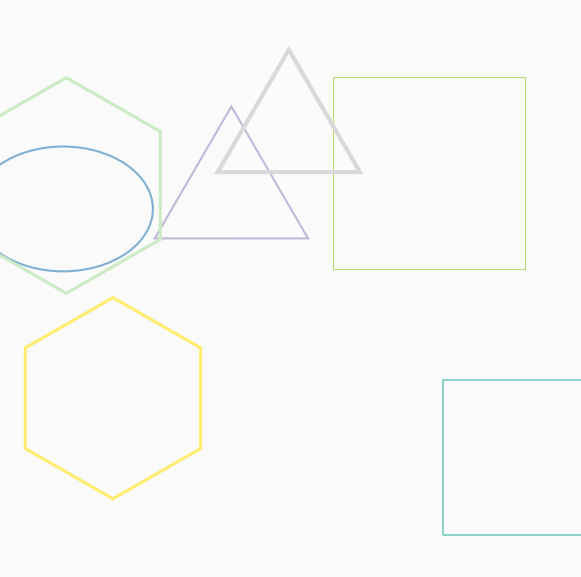[{"shape": "square", "thickness": 1, "radius": 0.67, "center": [0.897, 0.207]}, {"shape": "triangle", "thickness": 1, "radius": 0.76, "center": [0.398, 0.662]}, {"shape": "oval", "thickness": 1, "radius": 0.77, "center": [0.109, 0.637]}, {"shape": "square", "thickness": 0.5, "radius": 0.83, "center": [0.738, 0.7]}, {"shape": "triangle", "thickness": 2, "radius": 0.71, "center": [0.497, 0.772]}, {"shape": "hexagon", "thickness": 1.5, "radius": 0.93, "center": [0.114, 0.678]}, {"shape": "hexagon", "thickness": 1.5, "radius": 0.87, "center": [0.194, 0.31]}]